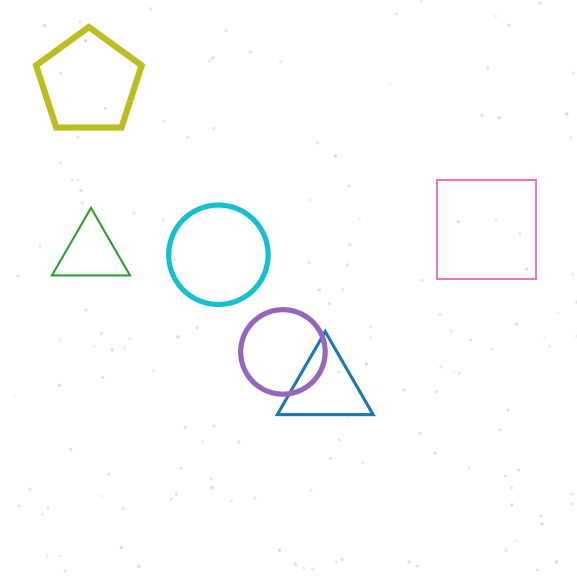[{"shape": "triangle", "thickness": 1.5, "radius": 0.48, "center": [0.563, 0.329]}, {"shape": "triangle", "thickness": 1, "radius": 0.39, "center": [0.158, 0.561]}, {"shape": "circle", "thickness": 2.5, "radius": 0.37, "center": [0.49, 0.39]}, {"shape": "square", "thickness": 1, "radius": 0.43, "center": [0.842, 0.601]}, {"shape": "pentagon", "thickness": 3, "radius": 0.48, "center": [0.154, 0.856]}, {"shape": "circle", "thickness": 2.5, "radius": 0.43, "center": [0.378, 0.558]}]